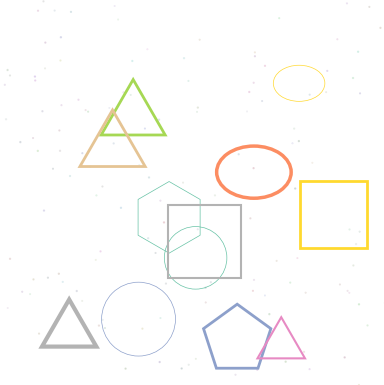[{"shape": "circle", "thickness": 0.5, "radius": 0.41, "center": [0.508, 0.33]}, {"shape": "hexagon", "thickness": 0.5, "radius": 0.47, "center": [0.439, 0.435]}, {"shape": "oval", "thickness": 2.5, "radius": 0.48, "center": [0.659, 0.553]}, {"shape": "pentagon", "thickness": 2, "radius": 0.46, "center": [0.616, 0.118]}, {"shape": "circle", "thickness": 0.5, "radius": 0.48, "center": [0.36, 0.171]}, {"shape": "triangle", "thickness": 1.5, "radius": 0.36, "center": [0.73, 0.105]}, {"shape": "triangle", "thickness": 2, "radius": 0.48, "center": [0.346, 0.697]}, {"shape": "oval", "thickness": 0.5, "radius": 0.33, "center": [0.777, 0.784]}, {"shape": "square", "thickness": 2, "radius": 0.44, "center": [0.866, 0.443]}, {"shape": "triangle", "thickness": 2, "radius": 0.49, "center": [0.292, 0.616]}, {"shape": "square", "thickness": 1.5, "radius": 0.47, "center": [0.531, 0.373]}, {"shape": "triangle", "thickness": 3, "radius": 0.41, "center": [0.18, 0.141]}]